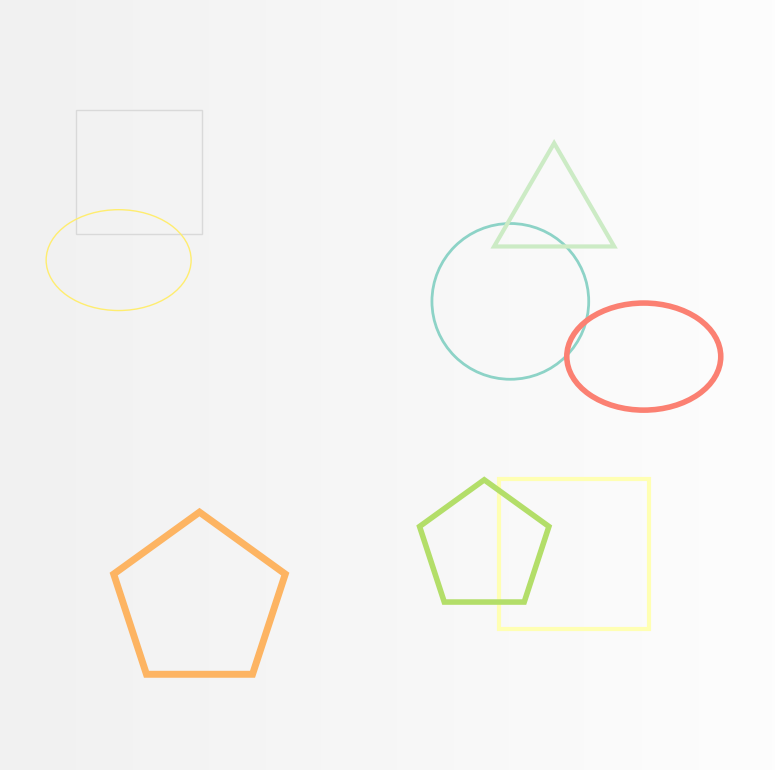[{"shape": "circle", "thickness": 1, "radius": 0.51, "center": [0.658, 0.609]}, {"shape": "square", "thickness": 1.5, "radius": 0.49, "center": [0.741, 0.28]}, {"shape": "oval", "thickness": 2, "radius": 0.5, "center": [0.831, 0.537]}, {"shape": "pentagon", "thickness": 2.5, "radius": 0.58, "center": [0.257, 0.218]}, {"shape": "pentagon", "thickness": 2, "radius": 0.44, "center": [0.625, 0.289]}, {"shape": "square", "thickness": 0.5, "radius": 0.41, "center": [0.18, 0.777]}, {"shape": "triangle", "thickness": 1.5, "radius": 0.45, "center": [0.715, 0.725]}, {"shape": "oval", "thickness": 0.5, "radius": 0.47, "center": [0.153, 0.662]}]